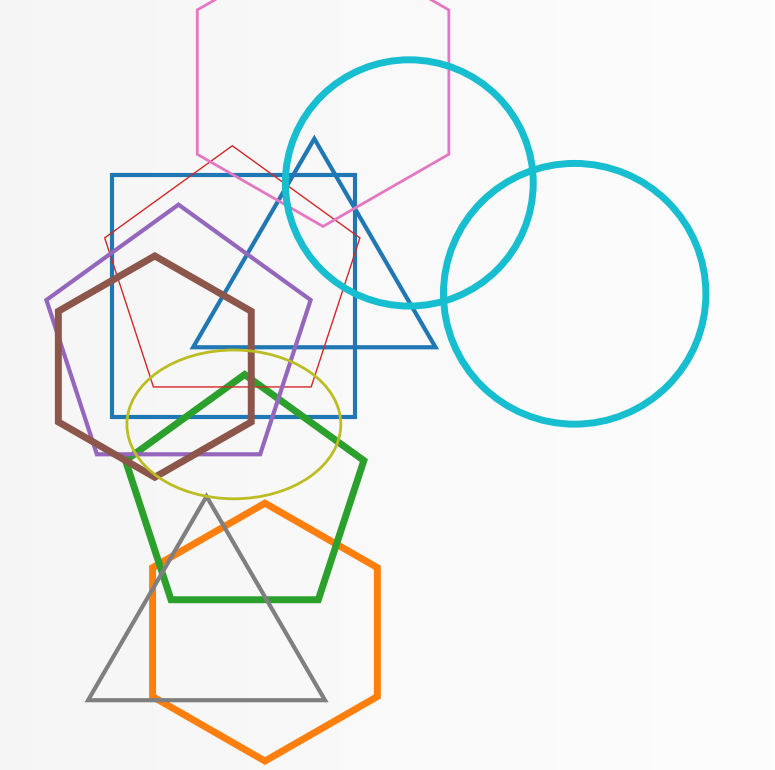[{"shape": "square", "thickness": 1.5, "radius": 0.79, "center": [0.302, 0.615]}, {"shape": "triangle", "thickness": 1.5, "radius": 0.9, "center": [0.406, 0.639]}, {"shape": "hexagon", "thickness": 2.5, "radius": 0.84, "center": [0.342, 0.179]}, {"shape": "pentagon", "thickness": 2.5, "radius": 0.81, "center": [0.316, 0.352]}, {"shape": "pentagon", "thickness": 0.5, "radius": 0.87, "center": [0.3, 0.638]}, {"shape": "pentagon", "thickness": 1.5, "radius": 0.9, "center": [0.23, 0.555]}, {"shape": "hexagon", "thickness": 2.5, "radius": 0.72, "center": [0.2, 0.524]}, {"shape": "hexagon", "thickness": 1, "radius": 0.94, "center": [0.417, 0.893]}, {"shape": "triangle", "thickness": 1.5, "radius": 0.88, "center": [0.266, 0.179]}, {"shape": "oval", "thickness": 1, "radius": 0.69, "center": [0.302, 0.449]}, {"shape": "circle", "thickness": 2.5, "radius": 0.85, "center": [0.742, 0.618]}, {"shape": "circle", "thickness": 2.5, "radius": 0.8, "center": [0.528, 0.762]}]